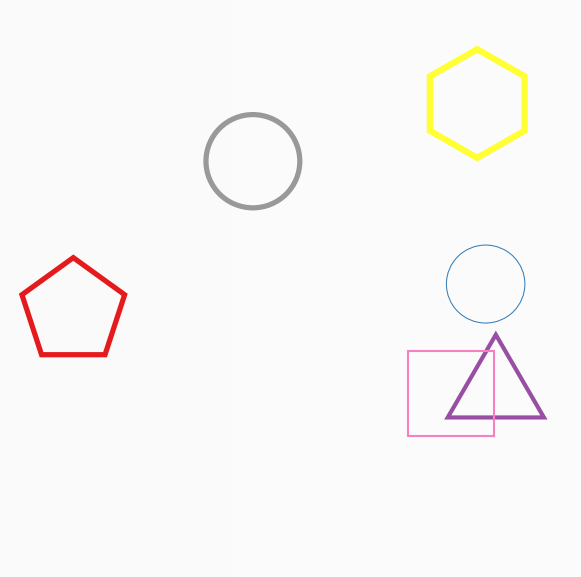[{"shape": "pentagon", "thickness": 2.5, "radius": 0.46, "center": [0.126, 0.46]}, {"shape": "circle", "thickness": 0.5, "radius": 0.34, "center": [0.836, 0.507]}, {"shape": "triangle", "thickness": 2, "radius": 0.48, "center": [0.853, 0.324]}, {"shape": "hexagon", "thickness": 3, "radius": 0.47, "center": [0.821, 0.82]}, {"shape": "square", "thickness": 1, "radius": 0.37, "center": [0.775, 0.318]}, {"shape": "circle", "thickness": 2.5, "radius": 0.4, "center": [0.435, 0.72]}]